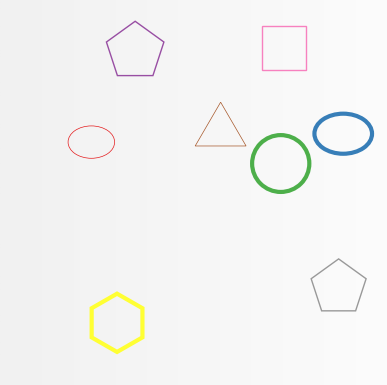[{"shape": "oval", "thickness": 0.5, "radius": 0.3, "center": [0.236, 0.631]}, {"shape": "oval", "thickness": 3, "radius": 0.37, "center": [0.886, 0.653]}, {"shape": "circle", "thickness": 3, "radius": 0.37, "center": [0.724, 0.575]}, {"shape": "pentagon", "thickness": 1, "radius": 0.39, "center": [0.349, 0.867]}, {"shape": "hexagon", "thickness": 3, "radius": 0.38, "center": [0.302, 0.162]}, {"shape": "triangle", "thickness": 0.5, "radius": 0.38, "center": [0.569, 0.659]}, {"shape": "square", "thickness": 1, "radius": 0.29, "center": [0.733, 0.874]}, {"shape": "pentagon", "thickness": 1, "radius": 0.37, "center": [0.874, 0.253]}]